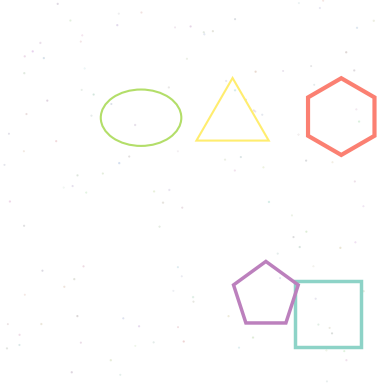[{"shape": "square", "thickness": 2.5, "radius": 0.43, "center": [0.853, 0.184]}, {"shape": "hexagon", "thickness": 3, "radius": 0.5, "center": [0.886, 0.697]}, {"shape": "oval", "thickness": 1.5, "radius": 0.52, "center": [0.366, 0.694]}, {"shape": "pentagon", "thickness": 2.5, "radius": 0.44, "center": [0.691, 0.233]}, {"shape": "triangle", "thickness": 1.5, "radius": 0.54, "center": [0.604, 0.689]}]